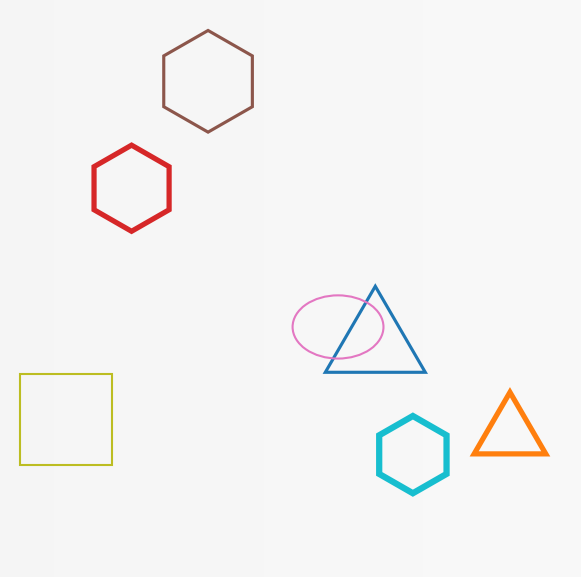[{"shape": "triangle", "thickness": 1.5, "radius": 0.5, "center": [0.646, 0.404]}, {"shape": "triangle", "thickness": 2.5, "radius": 0.36, "center": [0.877, 0.249]}, {"shape": "hexagon", "thickness": 2.5, "radius": 0.37, "center": [0.226, 0.673]}, {"shape": "hexagon", "thickness": 1.5, "radius": 0.44, "center": [0.358, 0.858]}, {"shape": "oval", "thickness": 1, "radius": 0.39, "center": [0.582, 0.433]}, {"shape": "square", "thickness": 1, "radius": 0.4, "center": [0.113, 0.273]}, {"shape": "hexagon", "thickness": 3, "radius": 0.33, "center": [0.71, 0.212]}]